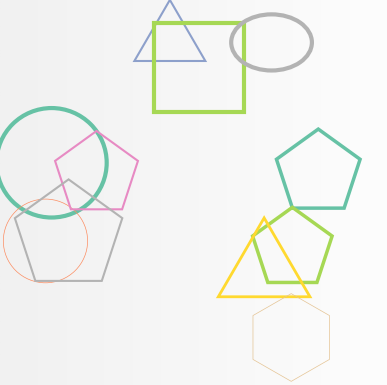[{"shape": "pentagon", "thickness": 2.5, "radius": 0.57, "center": [0.821, 0.551]}, {"shape": "circle", "thickness": 3, "radius": 0.71, "center": [0.133, 0.577]}, {"shape": "circle", "thickness": 0.5, "radius": 0.54, "center": [0.117, 0.374]}, {"shape": "triangle", "thickness": 1.5, "radius": 0.53, "center": [0.438, 0.894]}, {"shape": "pentagon", "thickness": 1.5, "radius": 0.56, "center": [0.249, 0.547]}, {"shape": "pentagon", "thickness": 2.5, "radius": 0.54, "center": [0.755, 0.354]}, {"shape": "square", "thickness": 3, "radius": 0.58, "center": [0.513, 0.824]}, {"shape": "triangle", "thickness": 2, "radius": 0.68, "center": [0.682, 0.297]}, {"shape": "hexagon", "thickness": 0.5, "radius": 0.57, "center": [0.752, 0.123]}, {"shape": "oval", "thickness": 3, "radius": 0.52, "center": [0.701, 0.89]}, {"shape": "pentagon", "thickness": 1.5, "radius": 0.73, "center": [0.177, 0.388]}]